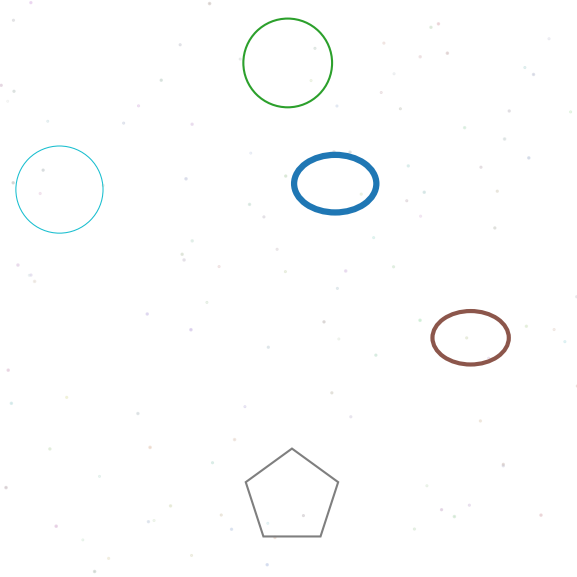[{"shape": "oval", "thickness": 3, "radius": 0.36, "center": [0.58, 0.681]}, {"shape": "circle", "thickness": 1, "radius": 0.38, "center": [0.498, 0.89]}, {"shape": "oval", "thickness": 2, "radius": 0.33, "center": [0.815, 0.414]}, {"shape": "pentagon", "thickness": 1, "radius": 0.42, "center": [0.506, 0.138]}, {"shape": "circle", "thickness": 0.5, "radius": 0.38, "center": [0.103, 0.671]}]